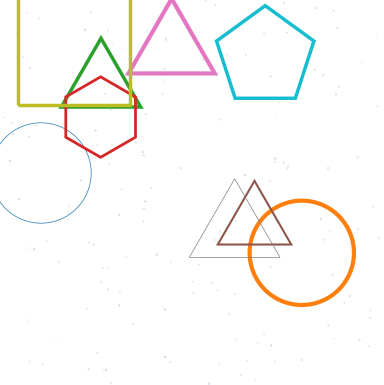[{"shape": "circle", "thickness": 0.5, "radius": 0.65, "center": [0.106, 0.551]}, {"shape": "circle", "thickness": 3, "radius": 0.68, "center": [0.784, 0.343]}, {"shape": "triangle", "thickness": 2.5, "radius": 0.6, "center": [0.262, 0.781]}, {"shape": "hexagon", "thickness": 2, "radius": 0.52, "center": [0.261, 0.696]}, {"shape": "triangle", "thickness": 1.5, "radius": 0.55, "center": [0.661, 0.42]}, {"shape": "triangle", "thickness": 3, "radius": 0.65, "center": [0.446, 0.874]}, {"shape": "triangle", "thickness": 0.5, "radius": 0.68, "center": [0.61, 0.4]}, {"shape": "square", "thickness": 2.5, "radius": 0.72, "center": [0.192, 0.871]}, {"shape": "pentagon", "thickness": 2.5, "radius": 0.66, "center": [0.689, 0.852]}]